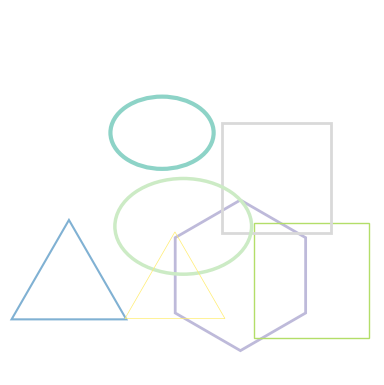[{"shape": "oval", "thickness": 3, "radius": 0.67, "center": [0.421, 0.655]}, {"shape": "hexagon", "thickness": 2, "radius": 0.98, "center": [0.624, 0.285]}, {"shape": "triangle", "thickness": 1.5, "radius": 0.86, "center": [0.179, 0.257]}, {"shape": "square", "thickness": 1, "radius": 0.75, "center": [0.808, 0.271]}, {"shape": "square", "thickness": 2, "radius": 0.71, "center": [0.718, 0.538]}, {"shape": "oval", "thickness": 2.5, "radius": 0.89, "center": [0.476, 0.412]}, {"shape": "triangle", "thickness": 0.5, "radius": 0.75, "center": [0.454, 0.248]}]